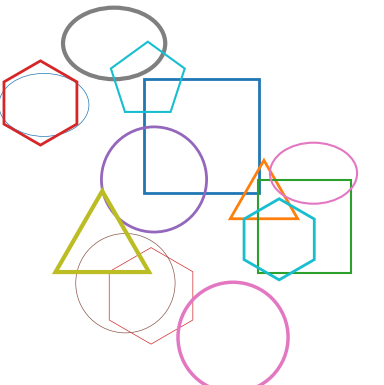[{"shape": "oval", "thickness": 0.5, "radius": 0.58, "center": [0.114, 0.728]}, {"shape": "square", "thickness": 2, "radius": 0.74, "center": [0.524, 0.647]}, {"shape": "triangle", "thickness": 2, "radius": 0.51, "center": [0.686, 0.482]}, {"shape": "square", "thickness": 1.5, "radius": 0.6, "center": [0.791, 0.412]}, {"shape": "hexagon", "thickness": 2, "radius": 0.55, "center": [0.105, 0.733]}, {"shape": "hexagon", "thickness": 0.5, "radius": 0.63, "center": [0.392, 0.232]}, {"shape": "circle", "thickness": 2, "radius": 0.68, "center": [0.4, 0.534]}, {"shape": "circle", "thickness": 0.5, "radius": 0.65, "center": [0.326, 0.264]}, {"shape": "oval", "thickness": 1.5, "radius": 0.57, "center": [0.814, 0.55]}, {"shape": "circle", "thickness": 2.5, "radius": 0.71, "center": [0.605, 0.124]}, {"shape": "oval", "thickness": 3, "radius": 0.66, "center": [0.296, 0.887]}, {"shape": "triangle", "thickness": 3, "radius": 0.7, "center": [0.266, 0.364]}, {"shape": "hexagon", "thickness": 2, "radius": 0.53, "center": [0.725, 0.378]}, {"shape": "pentagon", "thickness": 1.5, "radius": 0.5, "center": [0.384, 0.791]}]